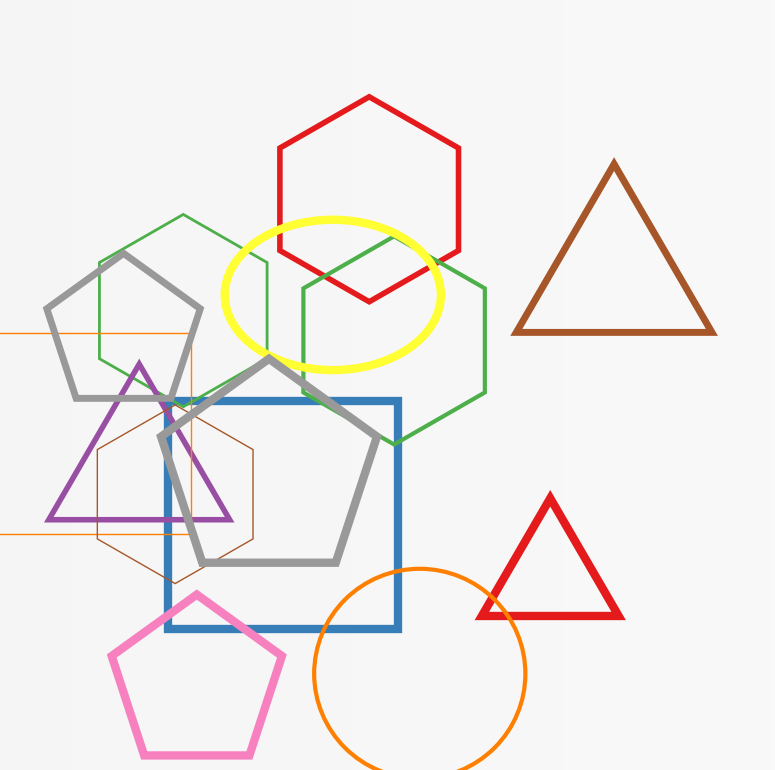[{"shape": "hexagon", "thickness": 2, "radius": 0.67, "center": [0.476, 0.741]}, {"shape": "triangle", "thickness": 3, "radius": 0.51, "center": [0.71, 0.251]}, {"shape": "square", "thickness": 3, "radius": 0.74, "center": [0.365, 0.331]}, {"shape": "hexagon", "thickness": 1.5, "radius": 0.68, "center": [0.509, 0.558]}, {"shape": "hexagon", "thickness": 1, "radius": 0.62, "center": [0.236, 0.597]}, {"shape": "triangle", "thickness": 2, "radius": 0.67, "center": [0.18, 0.392]}, {"shape": "square", "thickness": 0.5, "radius": 0.66, "center": [0.116, 0.437]}, {"shape": "circle", "thickness": 1.5, "radius": 0.68, "center": [0.542, 0.125]}, {"shape": "oval", "thickness": 3, "radius": 0.7, "center": [0.429, 0.617]}, {"shape": "hexagon", "thickness": 0.5, "radius": 0.58, "center": [0.226, 0.358]}, {"shape": "triangle", "thickness": 2.5, "radius": 0.73, "center": [0.792, 0.641]}, {"shape": "pentagon", "thickness": 3, "radius": 0.58, "center": [0.254, 0.112]}, {"shape": "pentagon", "thickness": 2.5, "radius": 0.52, "center": [0.159, 0.567]}, {"shape": "pentagon", "thickness": 3, "radius": 0.73, "center": [0.347, 0.388]}]